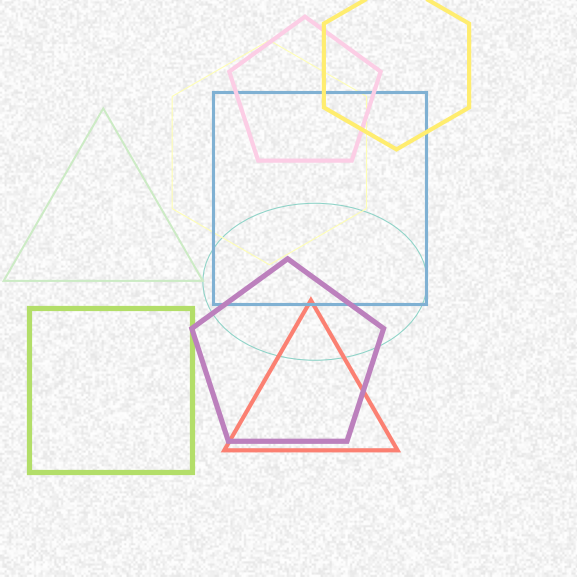[{"shape": "oval", "thickness": 0.5, "radius": 0.97, "center": [0.546, 0.511]}, {"shape": "hexagon", "thickness": 0.5, "radius": 0.97, "center": [0.466, 0.735]}, {"shape": "triangle", "thickness": 2, "radius": 0.87, "center": [0.538, 0.306]}, {"shape": "square", "thickness": 1.5, "radius": 0.92, "center": [0.553, 0.656]}, {"shape": "square", "thickness": 2.5, "radius": 0.71, "center": [0.191, 0.324]}, {"shape": "pentagon", "thickness": 2, "radius": 0.69, "center": [0.528, 0.832]}, {"shape": "pentagon", "thickness": 2.5, "radius": 0.87, "center": [0.498, 0.376]}, {"shape": "triangle", "thickness": 1, "radius": 1.0, "center": [0.179, 0.612]}, {"shape": "hexagon", "thickness": 2, "radius": 0.73, "center": [0.687, 0.886]}]